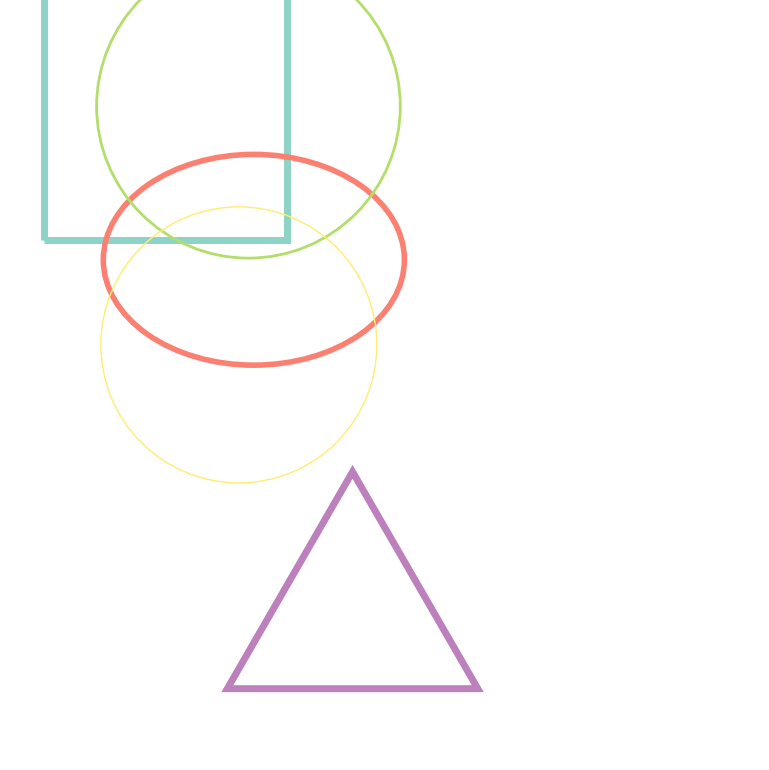[{"shape": "square", "thickness": 2.5, "radius": 0.79, "center": [0.215, 0.847]}, {"shape": "oval", "thickness": 2, "radius": 0.98, "center": [0.33, 0.663]}, {"shape": "circle", "thickness": 1, "radius": 0.99, "center": [0.323, 0.862]}, {"shape": "triangle", "thickness": 2.5, "radius": 0.94, "center": [0.458, 0.2]}, {"shape": "circle", "thickness": 0.5, "radius": 0.9, "center": [0.31, 0.552]}]